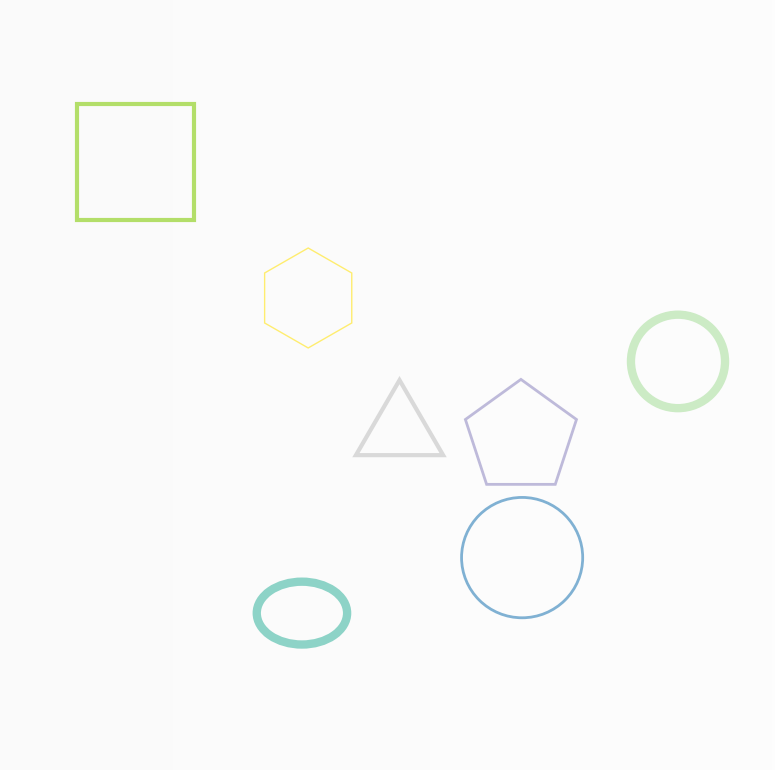[{"shape": "oval", "thickness": 3, "radius": 0.29, "center": [0.39, 0.204]}, {"shape": "pentagon", "thickness": 1, "radius": 0.38, "center": [0.672, 0.432]}, {"shape": "circle", "thickness": 1, "radius": 0.39, "center": [0.674, 0.276]}, {"shape": "square", "thickness": 1.5, "radius": 0.38, "center": [0.174, 0.79]}, {"shape": "triangle", "thickness": 1.5, "radius": 0.32, "center": [0.516, 0.441]}, {"shape": "circle", "thickness": 3, "radius": 0.3, "center": [0.875, 0.531]}, {"shape": "hexagon", "thickness": 0.5, "radius": 0.32, "center": [0.398, 0.613]}]